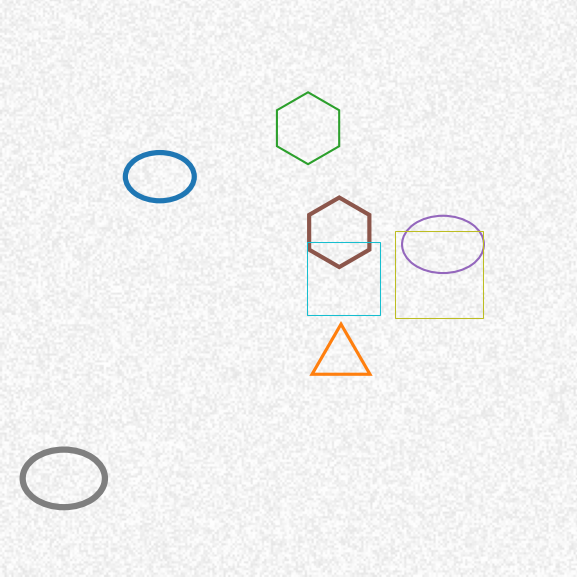[{"shape": "oval", "thickness": 2.5, "radius": 0.3, "center": [0.277, 0.693]}, {"shape": "triangle", "thickness": 1.5, "radius": 0.29, "center": [0.59, 0.38]}, {"shape": "hexagon", "thickness": 1, "radius": 0.31, "center": [0.533, 0.777]}, {"shape": "oval", "thickness": 1, "radius": 0.35, "center": [0.767, 0.576]}, {"shape": "hexagon", "thickness": 2, "radius": 0.3, "center": [0.587, 0.597]}, {"shape": "oval", "thickness": 3, "radius": 0.36, "center": [0.11, 0.171]}, {"shape": "square", "thickness": 0.5, "radius": 0.38, "center": [0.76, 0.523]}, {"shape": "square", "thickness": 0.5, "radius": 0.32, "center": [0.595, 0.517]}]